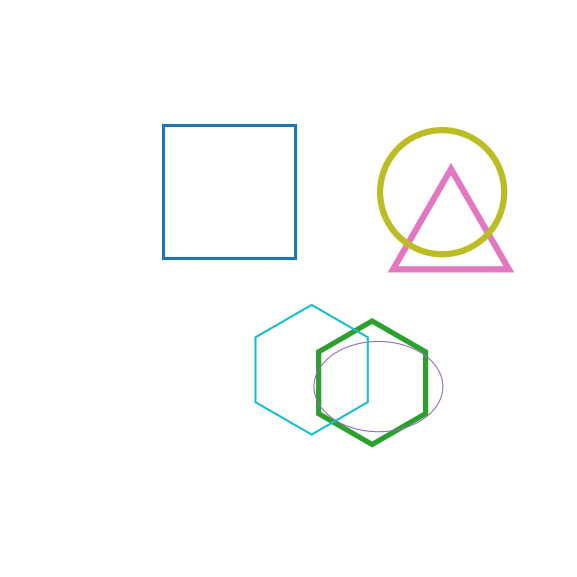[{"shape": "square", "thickness": 1.5, "radius": 0.57, "center": [0.396, 0.668]}, {"shape": "hexagon", "thickness": 2.5, "radius": 0.53, "center": [0.644, 0.336]}, {"shape": "oval", "thickness": 0.5, "radius": 0.56, "center": [0.655, 0.33]}, {"shape": "triangle", "thickness": 3, "radius": 0.58, "center": [0.781, 0.591]}, {"shape": "circle", "thickness": 3, "radius": 0.54, "center": [0.766, 0.666]}, {"shape": "hexagon", "thickness": 1, "radius": 0.56, "center": [0.54, 0.359]}]